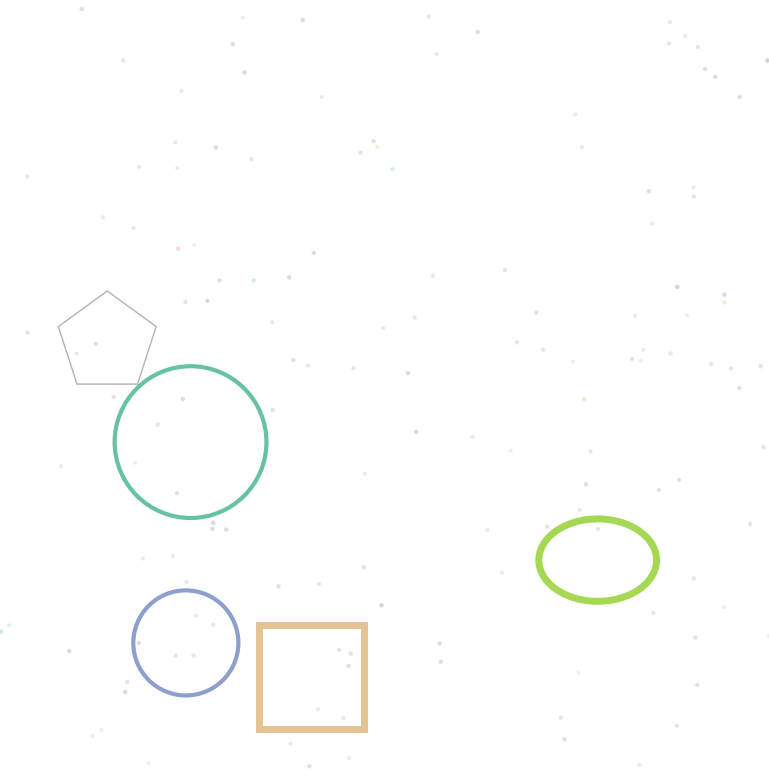[{"shape": "circle", "thickness": 1.5, "radius": 0.49, "center": [0.247, 0.426]}, {"shape": "circle", "thickness": 1.5, "radius": 0.34, "center": [0.241, 0.165]}, {"shape": "oval", "thickness": 2.5, "radius": 0.38, "center": [0.776, 0.273]}, {"shape": "square", "thickness": 2.5, "radius": 0.34, "center": [0.405, 0.12]}, {"shape": "pentagon", "thickness": 0.5, "radius": 0.33, "center": [0.139, 0.555]}]